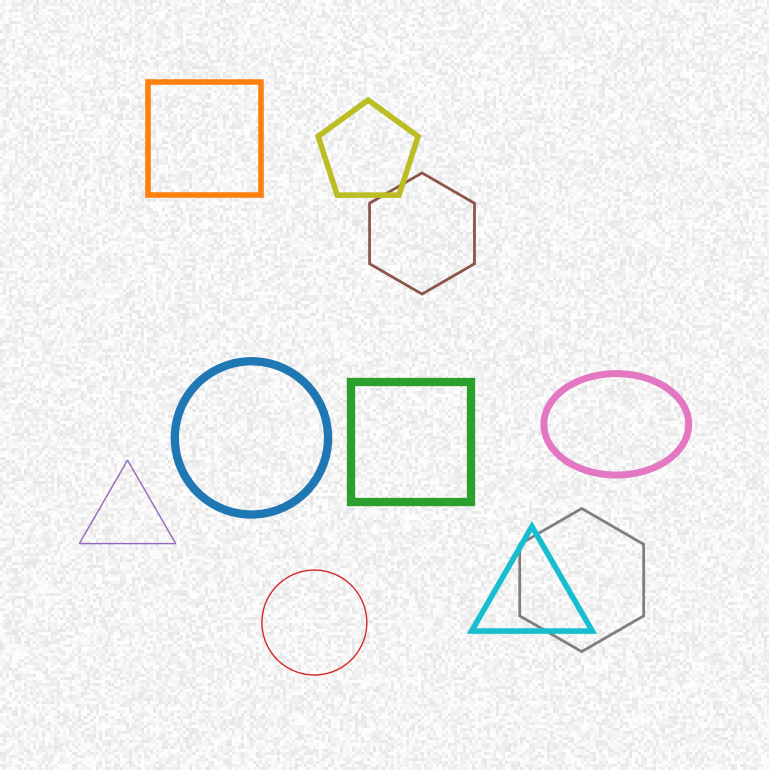[{"shape": "circle", "thickness": 3, "radius": 0.5, "center": [0.327, 0.431]}, {"shape": "square", "thickness": 2, "radius": 0.37, "center": [0.265, 0.82]}, {"shape": "square", "thickness": 3, "radius": 0.39, "center": [0.533, 0.426]}, {"shape": "circle", "thickness": 0.5, "radius": 0.34, "center": [0.408, 0.192]}, {"shape": "triangle", "thickness": 0.5, "radius": 0.36, "center": [0.166, 0.33]}, {"shape": "hexagon", "thickness": 1, "radius": 0.39, "center": [0.548, 0.697]}, {"shape": "oval", "thickness": 2.5, "radius": 0.47, "center": [0.8, 0.449]}, {"shape": "hexagon", "thickness": 1, "radius": 0.46, "center": [0.755, 0.247]}, {"shape": "pentagon", "thickness": 2, "radius": 0.34, "center": [0.478, 0.802]}, {"shape": "triangle", "thickness": 2, "radius": 0.45, "center": [0.691, 0.226]}]